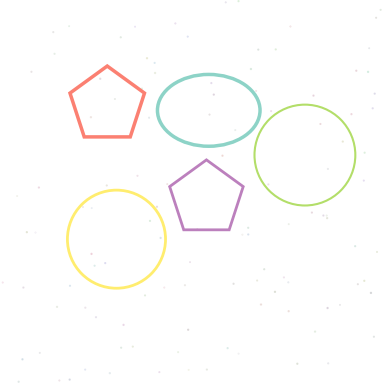[{"shape": "oval", "thickness": 2.5, "radius": 0.67, "center": [0.542, 0.713]}, {"shape": "pentagon", "thickness": 2.5, "radius": 0.51, "center": [0.279, 0.727]}, {"shape": "circle", "thickness": 1.5, "radius": 0.65, "center": [0.792, 0.597]}, {"shape": "pentagon", "thickness": 2, "radius": 0.5, "center": [0.536, 0.484]}, {"shape": "circle", "thickness": 2, "radius": 0.64, "center": [0.303, 0.379]}]